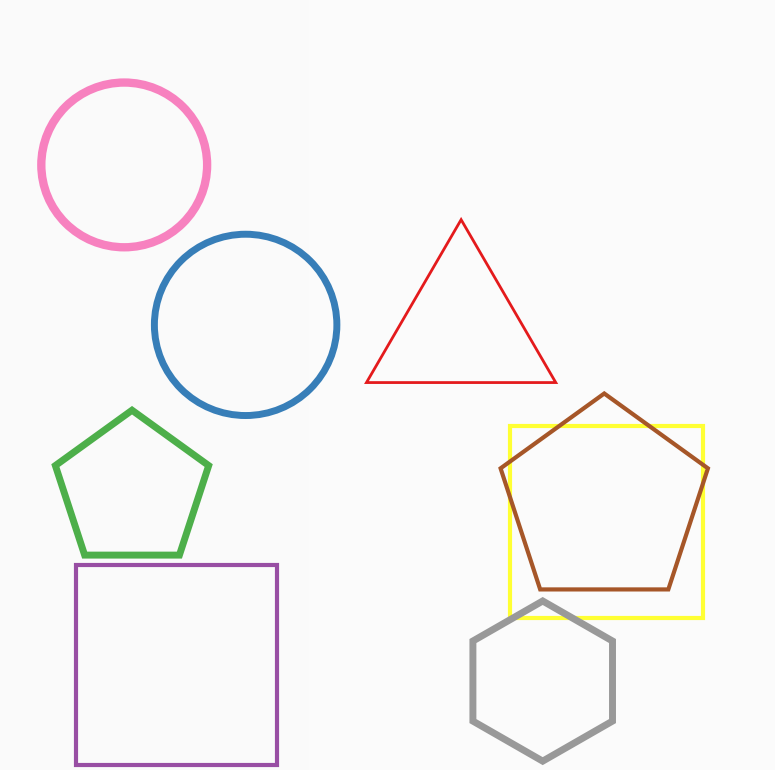[{"shape": "triangle", "thickness": 1, "radius": 0.71, "center": [0.595, 0.574]}, {"shape": "circle", "thickness": 2.5, "radius": 0.59, "center": [0.317, 0.578]}, {"shape": "pentagon", "thickness": 2.5, "radius": 0.52, "center": [0.17, 0.363]}, {"shape": "square", "thickness": 1.5, "radius": 0.65, "center": [0.228, 0.136]}, {"shape": "square", "thickness": 1.5, "radius": 0.62, "center": [0.783, 0.322]}, {"shape": "pentagon", "thickness": 1.5, "radius": 0.7, "center": [0.78, 0.348]}, {"shape": "circle", "thickness": 3, "radius": 0.53, "center": [0.16, 0.786]}, {"shape": "hexagon", "thickness": 2.5, "radius": 0.52, "center": [0.7, 0.116]}]